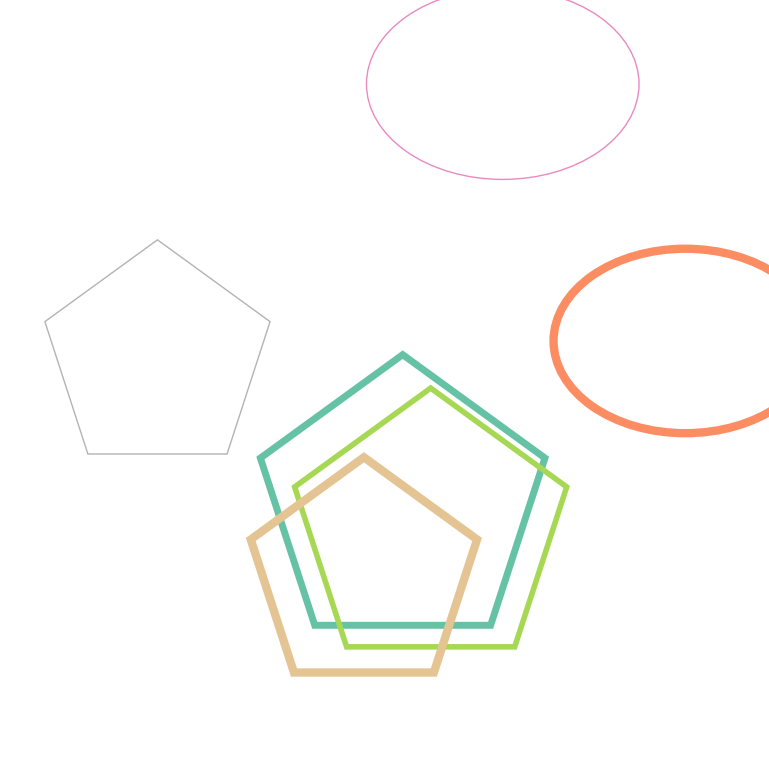[{"shape": "pentagon", "thickness": 2.5, "radius": 0.97, "center": [0.523, 0.345]}, {"shape": "oval", "thickness": 3, "radius": 0.86, "center": [0.89, 0.557]}, {"shape": "oval", "thickness": 0.5, "radius": 0.88, "center": [0.653, 0.891]}, {"shape": "pentagon", "thickness": 2, "radius": 0.93, "center": [0.559, 0.31]}, {"shape": "pentagon", "thickness": 3, "radius": 0.77, "center": [0.473, 0.252]}, {"shape": "pentagon", "thickness": 0.5, "radius": 0.77, "center": [0.204, 0.535]}]